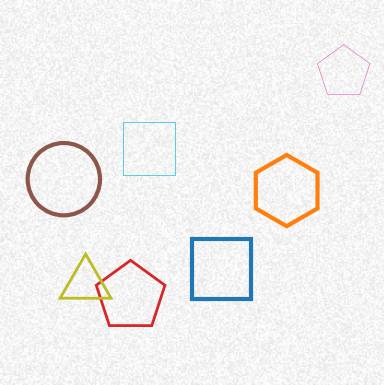[{"shape": "square", "thickness": 3, "radius": 0.39, "center": [0.575, 0.301]}, {"shape": "hexagon", "thickness": 3, "radius": 0.46, "center": [0.745, 0.505]}, {"shape": "pentagon", "thickness": 2, "radius": 0.47, "center": [0.339, 0.23]}, {"shape": "circle", "thickness": 3, "radius": 0.47, "center": [0.166, 0.535]}, {"shape": "pentagon", "thickness": 0.5, "radius": 0.36, "center": [0.893, 0.813]}, {"shape": "triangle", "thickness": 2, "radius": 0.38, "center": [0.222, 0.264]}, {"shape": "square", "thickness": 0.5, "radius": 0.34, "center": [0.387, 0.614]}]